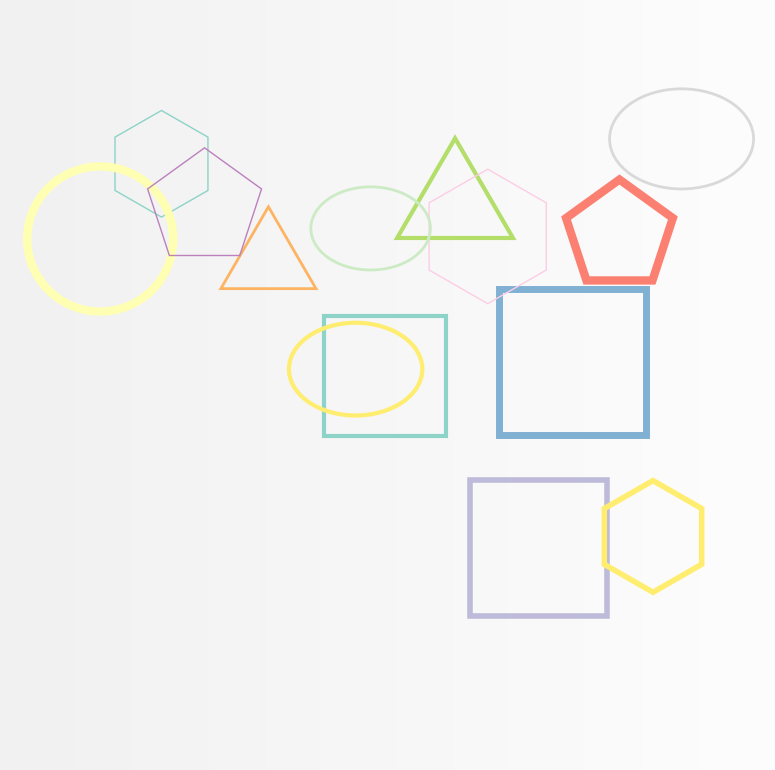[{"shape": "square", "thickness": 1.5, "radius": 0.39, "center": [0.497, 0.512]}, {"shape": "hexagon", "thickness": 0.5, "radius": 0.35, "center": [0.208, 0.787]}, {"shape": "circle", "thickness": 3, "radius": 0.47, "center": [0.129, 0.69]}, {"shape": "square", "thickness": 2, "radius": 0.44, "center": [0.695, 0.288]}, {"shape": "pentagon", "thickness": 3, "radius": 0.36, "center": [0.799, 0.694]}, {"shape": "square", "thickness": 2.5, "radius": 0.47, "center": [0.739, 0.53]}, {"shape": "triangle", "thickness": 1, "radius": 0.35, "center": [0.346, 0.661]}, {"shape": "triangle", "thickness": 1.5, "radius": 0.43, "center": [0.587, 0.734]}, {"shape": "hexagon", "thickness": 0.5, "radius": 0.44, "center": [0.629, 0.693]}, {"shape": "oval", "thickness": 1, "radius": 0.46, "center": [0.879, 0.82]}, {"shape": "pentagon", "thickness": 0.5, "radius": 0.39, "center": [0.264, 0.731]}, {"shape": "oval", "thickness": 1, "radius": 0.39, "center": [0.478, 0.703]}, {"shape": "hexagon", "thickness": 2, "radius": 0.36, "center": [0.843, 0.303]}, {"shape": "oval", "thickness": 1.5, "radius": 0.43, "center": [0.459, 0.521]}]